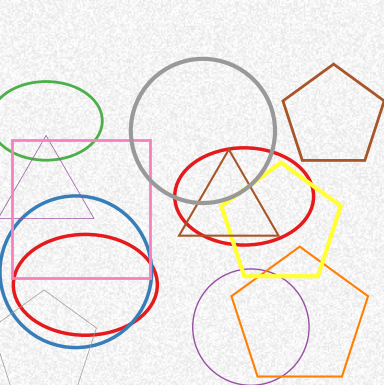[{"shape": "oval", "thickness": 2.5, "radius": 0.94, "center": [0.222, 0.26]}, {"shape": "oval", "thickness": 2.5, "radius": 0.9, "center": [0.634, 0.49]}, {"shape": "circle", "thickness": 2.5, "radius": 0.98, "center": [0.197, 0.294]}, {"shape": "oval", "thickness": 2, "radius": 0.73, "center": [0.12, 0.686]}, {"shape": "circle", "thickness": 1, "radius": 0.76, "center": [0.652, 0.15]}, {"shape": "triangle", "thickness": 0.5, "radius": 0.72, "center": [0.12, 0.504]}, {"shape": "pentagon", "thickness": 1.5, "radius": 0.93, "center": [0.779, 0.173]}, {"shape": "pentagon", "thickness": 3, "radius": 0.82, "center": [0.73, 0.414]}, {"shape": "pentagon", "thickness": 2, "radius": 0.69, "center": [0.866, 0.695]}, {"shape": "triangle", "thickness": 1.5, "radius": 0.75, "center": [0.594, 0.462]}, {"shape": "square", "thickness": 2, "radius": 0.9, "center": [0.21, 0.458]}, {"shape": "pentagon", "thickness": 0.5, "radius": 0.71, "center": [0.114, 0.104]}, {"shape": "circle", "thickness": 3, "radius": 0.94, "center": [0.527, 0.66]}]